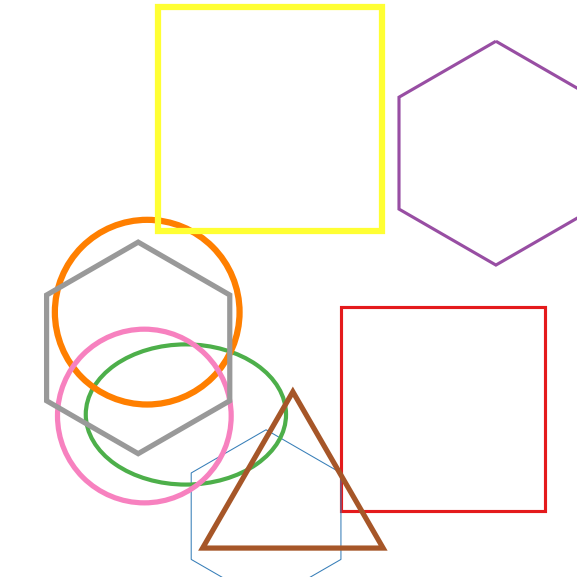[{"shape": "square", "thickness": 1.5, "radius": 0.89, "center": [0.767, 0.291]}, {"shape": "hexagon", "thickness": 0.5, "radius": 0.75, "center": [0.461, 0.105]}, {"shape": "oval", "thickness": 2, "radius": 0.87, "center": [0.322, 0.281]}, {"shape": "hexagon", "thickness": 1.5, "radius": 0.97, "center": [0.859, 0.734]}, {"shape": "circle", "thickness": 3, "radius": 0.8, "center": [0.255, 0.459]}, {"shape": "square", "thickness": 3, "radius": 0.97, "center": [0.468, 0.793]}, {"shape": "triangle", "thickness": 2.5, "radius": 0.9, "center": [0.507, 0.14]}, {"shape": "circle", "thickness": 2.5, "radius": 0.75, "center": [0.25, 0.279]}, {"shape": "hexagon", "thickness": 2.5, "radius": 0.92, "center": [0.239, 0.397]}]